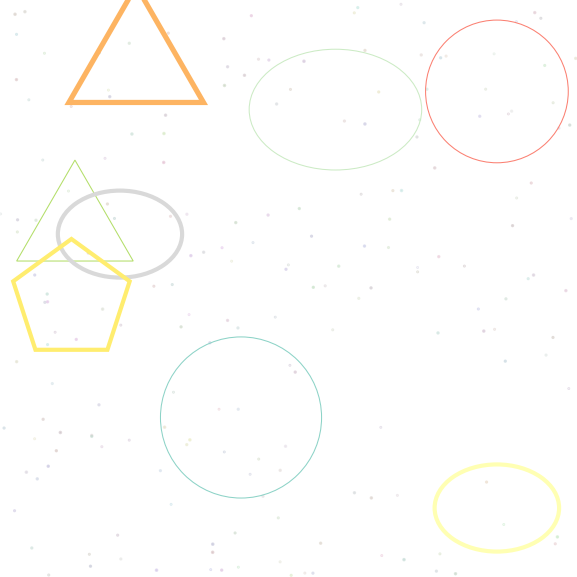[{"shape": "circle", "thickness": 0.5, "radius": 0.7, "center": [0.417, 0.276]}, {"shape": "oval", "thickness": 2, "radius": 0.54, "center": [0.86, 0.119]}, {"shape": "circle", "thickness": 0.5, "radius": 0.62, "center": [0.86, 0.841]}, {"shape": "triangle", "thickness": 2.5, "radius": 0.67, "center": [0.236, 0.889]}, {"shape": "triangle", "thickness": 0.5, "radius": 0.58, "center": [0.13, 0.605]}, {"shape": "oval", "thickness": 2, "radius": 0.54, "center": [0.208, 0.594]}, {"shape": "oval", "thickness": 0.5, "radius": 0.75, "center": [0.581, 0.809]}, {"shape": "pentagon", "thickness": 2, "radius": 0.53, "center": [0.124, 0.479]}]